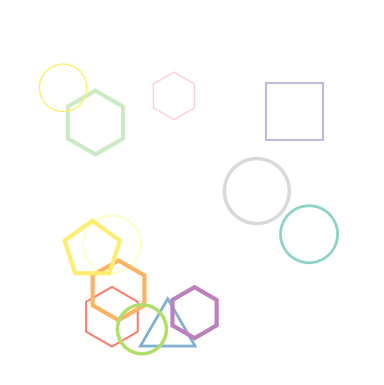[{"shape": "circle", "thickness": 2, "radius": 0.37, "center": [0.803, 0.392]}, {"shape": "circle", "thickness": 1, "radius": 0.37, "center": [0.291, 0.365]}, {"shape": "square", "thickness": 1.5, "radius": 0.37, "center": [0.764, 0.711]}, {"shape": "hexagon", "thickness": 1.5, "radius": 0.39, "center": [0.291, 0.177]}, {"shape": "triangle", "thickness": 2, "radius": 0.41, "center": [0.436, 0.142]}, {"shape": "hexagon", "thickness": 3, "radius": 0.39, "center": [0.308, 0.246]}, {"shape": "circle", "thickness": 2.5, "radius": 0.32, "center": [0.369, 0.145]}, {"shape": "hexagon", "thickness": 1, "radius": 0.31, "center": [0.452, 0.751]}, {"shape": "circle", "thickness": 2.5, "radius": 0.42, "center": [0.667, 0.504]}, {"shape": "hexagon", "thickness": 3, "radius": 0.33, "center": [0.505, 0.188]}, {"shape": "hexagon", "thickness": 3, "radius": 0.41, "center": [0.248, 0.682]}, {"shape": "circle", "thickness": 1, "radius": 0.31, "center": [0.164, 0.772]}, {"shape": "pentagon", "thickness": 3, "radius": 0.38, "center": [0.24, 0.351]}]